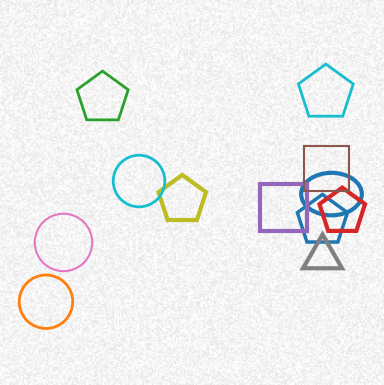[{"shape": "oval", "thickness": 3, "radius": 0.39, "center": [0.861, 0.496]}, {"shape": "pentagon", "thickness": 2.5, "radius": 0.34, "center": [0.837, 0.427]}, {"shape": "circle", "thickness": 2, "radius": 0.35, "center": [0.119, 0.216]}, {"shape": "pentagon", "thickness": 2, "radius": 0.35, "center": [0.266, 0.745]}, {"shape": "pentagon", "thickness": 3, "radius": 0.31, "center": [0.889, 0.451]}, {"shape": "square", "thickness": 3, "radius": 0.3, "center": [0.737, 0.462]}, {"shape": "square", "thickness": 1.5, "radius": 0.29, "center": [0.848, 0.562]}, {"shape": "circle", "thickness": 1.5, "radius": 0.37, "center": [0.165, 0.37]}, {"shape": "triangle", "thickness": 3, "radius": 0.29, "center": [0.838, 0.332]}, {"shape": "pentagon", "thickness": 3, "radius": 0.32, "center": [0.473, 0.481]}, {"shape": "pentagon", "thickness": 2, "radius": 0.37, "center": [0.846, 0.759]}, {"shape": "circle", "thickness": 2, "radius": 0.34, "center": [0.361, 0.53]}]